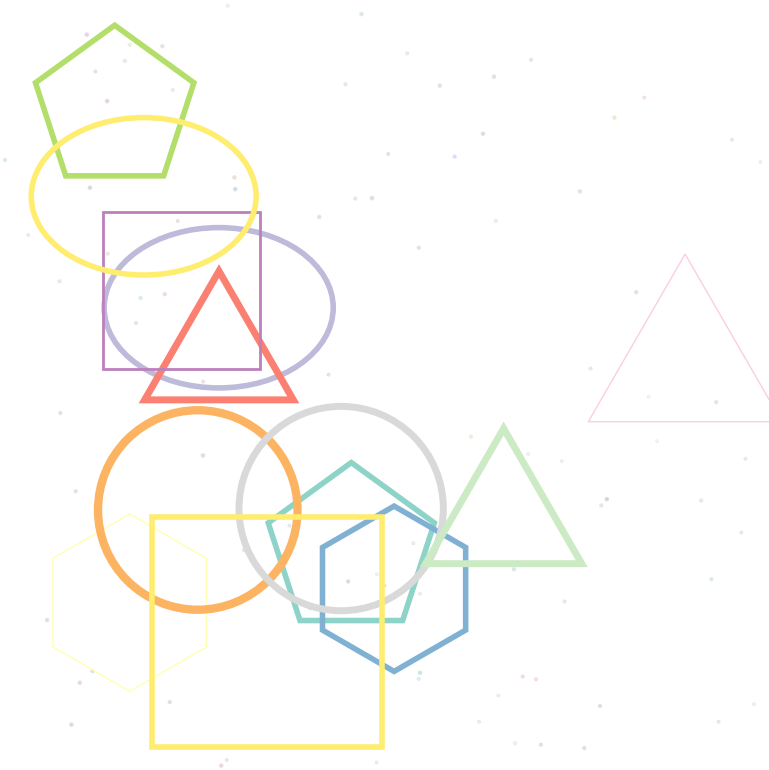[{"shape": "pentagon", "thickness": 2, "radius": 0.57, "center": [0.456, 0.286]}, {"shape": "hexagon", "thickness": 0.5, "radius": 0.58, "center": [0.168, 0.217]}, {"shape": "oval", "thickness": 2, "radius": 0.74, "center": [0.284, 0.6]}, {"shape": "triangle", "thickness": 2.5, "radius": 0.56, "center": [0.284, 0.536]}, {"shape": "hexagon", "thickness": 2, "radius": 0.54, "center": [0.512, 0.235]}, {"shape": "circle", "thickness": 3, "radius": 0.65, "center": [0.257, 0.338]}, {"shape": "pentagon", "thickness": 2, "radius": 0.54, "center": [0.149, 0.859]}, {"shape": "triangle", "thickness": 0.5, "radius": 0.73, "center": [0.89, 0.525]}, {"shape": "circle", "thickness": 2.5, "radius": 0.66, "center": [0.443, 0.34]}, {"shape": "square", "thickness": 1, "radius": 0.51, "center": [0.235, 0.623]}, {"shape": "triangle", "thickness": 2.5, "radius": 0.59, "center": [0.654, 0.327]}, {"shape": "oval", "thickness": 2, "radius": 0.73, "center": [0.187, 0.745]}, {"shape": "square", "thickness": 2, "radius": 0.75, "center": [0.347, 0.179]}]